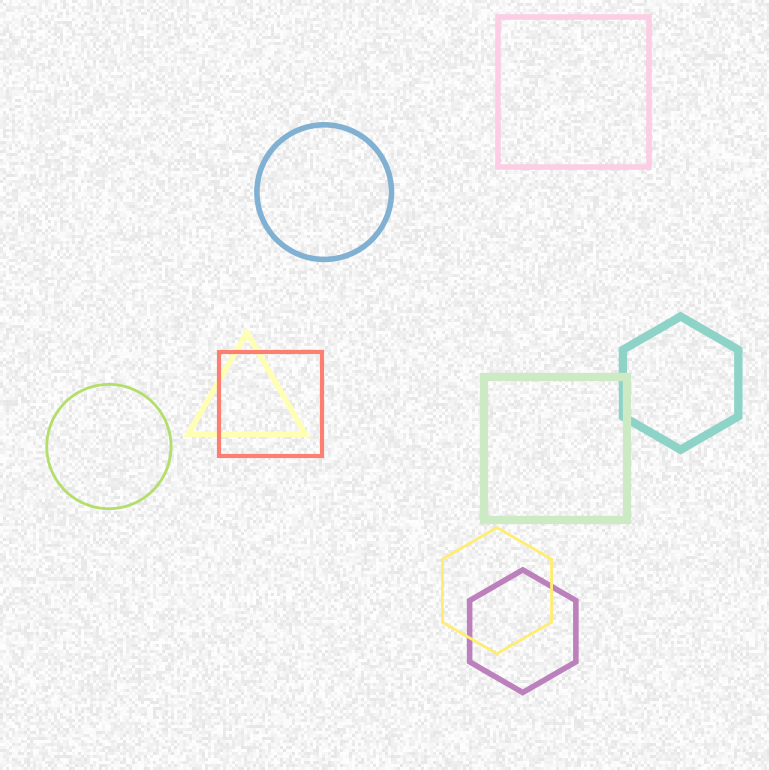[{"shape": "hexagon", "thickness": 3, "radius": 0.43, "center": [0.884, 0.502]}, {"shape": "triangle", "thickness": 2, "radius": 0.44, "center": [0.32, 0.48]}, {"shape": "square", "thickness": 1.5, "radius": 0.34, "center": [0.352, 0.475]}, {"shape": "circle", "thickness": 2, "radius": 0.44, "center": [0.421, 0.75]}, {"shape": "circle", "thickness": 1, "radius": 0.4, "center": [0.141, 0.42]}, {"shape": "square", "thickness": 2, "radius": 0.49, "center": [0.745, 0.881]}, {"shape": "hexagon", "thickness": 2, "radius": 0.4, "center": [0.679, 0.18]}, {"shape": "square", "thickness": 3, "radius": 0.46, "center": [0.721, 0.418]}, {"shape": "hexagon", "thickness": 1, "radius": 0.41, "center": [0.645, 0.233]}]